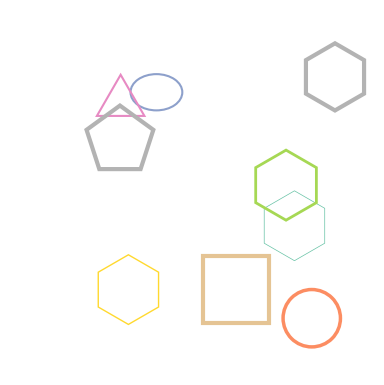[{"shape": "hexagon", "thickness": 0.5, "radius": 0.45, "center": [0.765, 0.414]}, {"shape": "circle", "thickness": 2.5, "radius": 0.37, "center": [0.81, 0.173]}, {"shape": "oval", "thickness": 1.5, "radius": 0.34, "center": [0.406, 0.76]}, {"shape": "triangle", "thickness": 1.5, "radius": 0.36, "center": [0.313, 0.735]}, {"shape": "hexagon", "thickness": 2, "radius": 0.45, "center": [0.743, 0.519]}, {"shape": "hexagon", "thickness": 1, "radius": 0.45, "center": [0.334, 0.248]}, {"shape": "square", "thickness": 3, "radius": 0.43, "center": [0.613, 0.248]}, {"shape": "pentagon", "thickness": 3, "radius": 0.46, "center": [0.312, 0.635]}, {"shape": "hexagon", "thickness": 3, "radius": 0.44, "center": [0.87, 0.8]}]